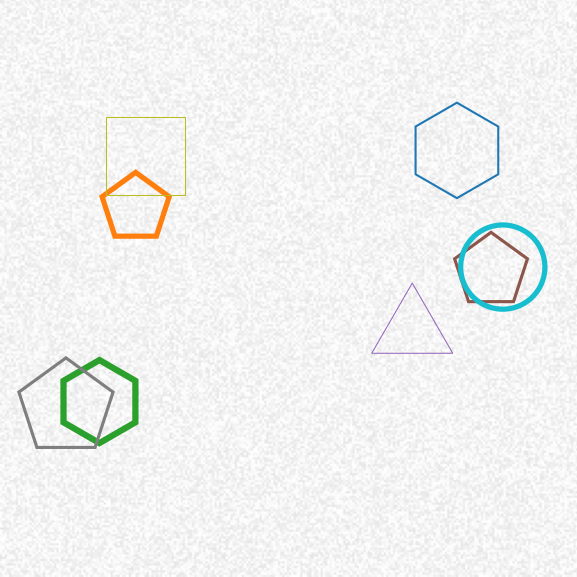[{"shape": "hexagon", "thickness": 1, "radius": 0.41, "center": [0.791, 0.739]}, {"shape": "pentagon", "thickness": 2.5, "radius": 0.31, "center": [0.235, 0.64]}, {"shape": "hexagon", "thickness": 3, "radius": 0.36, "center": [0.172, 0.304]}, {"shape": "triangle", "thickness": 0.5, "radius": 0.41, "center": [0.714, 0.428]}, {"shape": "pentagon", "thickness": 1.5, "radius": 0.33, "center": [0.85, 0.53]}, {"shape": "pentagon", "thickness": 1.5, "radius": 0.43, "center": [0.114, 0.294]}, {"shape": "square", "thickness": 0.5, "radius": 0.34, "center": [0.252, 0.729]}, {"shape": "circle", "thickness": 2.5, "radius": 0.36, "center": [0.871, 0.537]}]